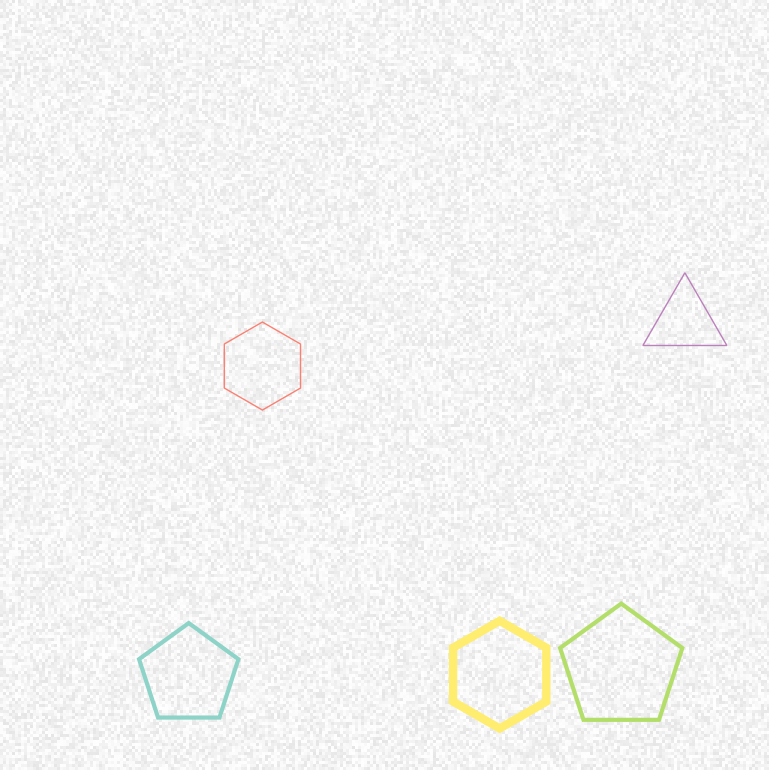[{"shape": "pentagon", "thickness": 1.5, "radius": 0.34, "center": [0.245, 0.123]}, {"shape": "hexagon", "thickness": 0.5, "radius": 0.29, "center": [0.341, 0.525]}, {"shape": "pentagon", "thickness": 1.5, "radius": 0.42, "center": [0.807, 0.133]}, {"shape": "triangle", "thickness": 0.5, "radius": 0.31, "center": [0.889, 0.583]}, {"shape": "hexagon", "thickness": 3, "radius": 0.35, "center": [0.649, 0.124]}]